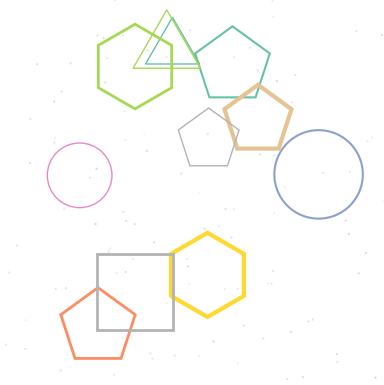[{"shape": "triangle", "thickness": 1, "radius": 0.4, "center": [0.448, 0.874]}, {"shape": "pentagon", "thickness": 1.5, "radius": 0.51, "center": [0.604, 0.83]}, {"shape": "pentagon", "thickness": 2, "radius": 0.51, "center": [0.255, 0.151]}, {"shape": "circle", "thickness": 1.5, "radius": 0.57, "center": [0.828, 0.547]}, {"shape": "circle", "thickness": 1, "radius": 0.42, "center": [0.207, 0.545]}, {"shape": "triangle", "thickness": 1, "radius": 0.51, "center": [0.433, 0.873]}, {"shape": "hexagon", "thickness": 2, "radius": 0.55, "center": [0.351, 0.827]}, {"shape": "hexagon", "thickness": 3, "radius": 0.55, "center": [0.539, 0.286]}, {"shape": "pentagon", "thickness": 3, "radius": 0.46, "center": [0.67, 0.688]}, {"shape": "pentagon", "thickness": 1, "radius": 0.41, "center": [0.542, 0.637]}, {"shape": "square", "thickness": 2, "radius": 0.5, "center": [0.351, 0.241]}]